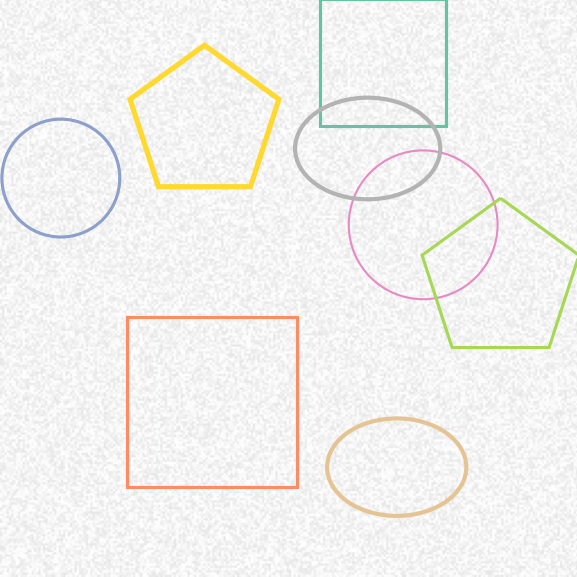[{"shape": "square", "thickness": 1.5, "radius": 0.55, "center": [0.663, 0.891]}, {"shape": "square", "thickness": 1.5, "radius": 0.73, "center": [0.367, 0.303]}, {"shape": "circle", "thickness": 1.5, "radius": 0.51, "center": [0.105, 0.691]}, {"shape": "circle", "thickness": 1, "radius": 0.64, "center": [0.733, 0.61]}, {"shape": "pentagon", "thickness": 1.5, "radius": 0.71, "center": [0.867, 0.513]}, {"shape": "pentagon", "thickness": 2.5, "radius": 0.68, "center": [0.354, 0.785]}, {"shape": "oval", "thickness": 2, "radius": 0.6, "center": [0.687, 0.19]}, {"shape": "oval", "thickness": 2, "radius": 0.63, "center": [0.637, 0.742]}]